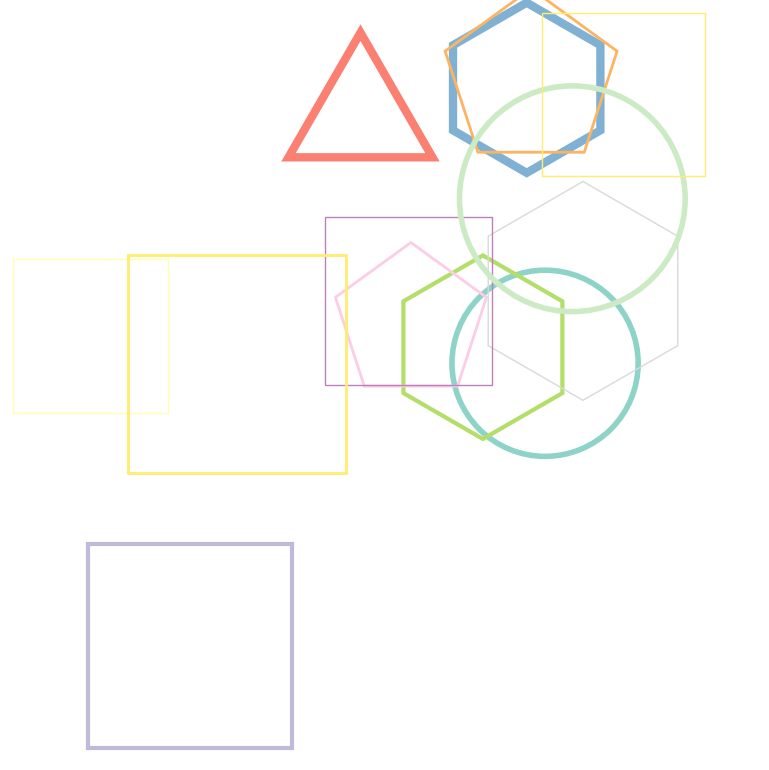[{"shape": "circle", "thickness": 2, "radius": 0.6, "center": [0.708, 0.528]}, {"shape": "square", "thickness": 0.5, "radius": 0.5, "center": [0.117, 0.563]}, {"shape": "square", "thickness": 1.5, "radius": 0.66, "center": [0.247, 0.161]}, {"shape": "triangle", "thickness": 3, "radius": 0.54, "center": [0.468, 0.85]}, {"shape": "hexagon", "thickness": 3, "radius": 0.55, "center": [0.684, 0.886]}, {"shape": "pentagon", "thickness": 1, "radius": 0.59, "center": [0.69, 0.897]}, {"shape": "hexagon", "thickness": 1.5, "radius": 0.6, "center": [0.627, 0.549]}, {"shape": "pentagon", "thickness": 1, "radius": 0.52, "center": [0.534, 0.582]}, {"shape": "hexagon", "thickness": 0.5, "radius": 0.71, "center": [0.757, 0.622]}, {"shape": "square", "thickness": 0.5, "radius": 0.54, "center": [0.53, 0.609]}, {"shape": "circle", "thickness": 2, "radius": 0.73, "center": [0.743, 0.742]}, {"shape": "square", "thickness": 0.5, "radius": 0.53, "center": [0.81, 0.877]}, {"shape": "square", "thickness": 1, "radius": 0.71, "center": [0.307, 0.527]}]